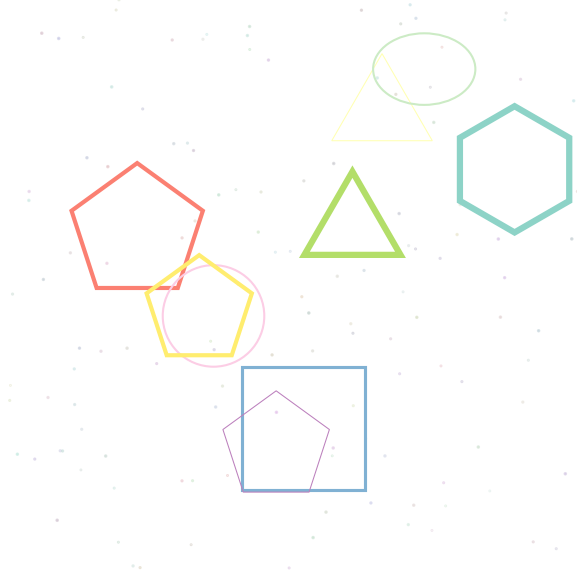[{"shape": "hexagon", "thickness": 3, "radius": 0.55, "center": [0.891, 0.706]}, {"shape": "triangle", "thickness": 0.5, "radius": 0.5, "center": [0.662, 0.806]}, {"shape": "pentagon", "thickness": 2, "radius": 0.6, "center": [0.238, 0.597]}, {"shape": "square", "thickness": 1.5, "radius": 0.53, "center": [0.526, 0.257]}, {"shape": "triangle", "thickness": 3, "radius": 0.48, "center": [0.61, 0.606]}, {"shape": "circle", "thickness": 1, "radius": 0.44, "center": [0.37, 0.452]}, {"shape": "pentagon", "thickness": 0.5, "radius": 0.48, "center": [0.478, 0.225]}, {"shape": "oval", "thickness": 1, "radius": 0.44, "center": [0.735, 0.879]}, {"shape": "pentagon", "thickness": 2, "radius": 0.48, "center": [0.345, 0.462]}]